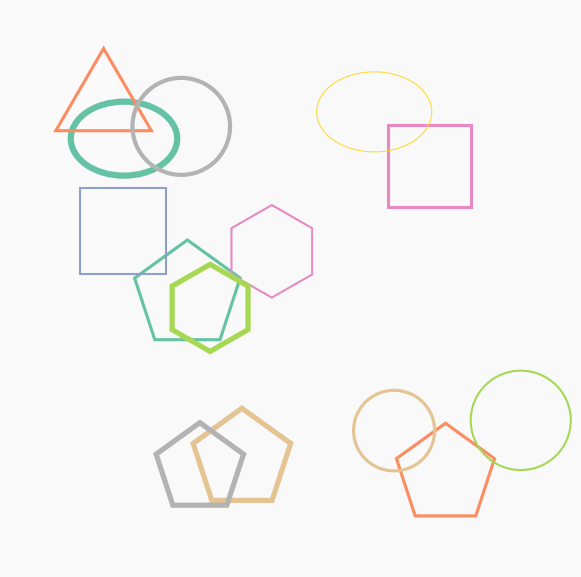[{"shape": "oval", "thickness": 3, "radius": 0.46, "center": [0.213, 0.759]}, {"shape": "pentagon", "thickness": 1.5, "radius": 0.48, "center": [0.322, 0.488]}, {"shape": "triangle", "thickness": 1.5, "radius": 0.47, "center": [0.178, 0.82]}, {"shape": "pentagon", "thickness": 1.5, "radius": 0.44, "center": [0.766, 0.178]}, {"shape": "square", "thickness": 1, "radius": 0.37, "center": [0.211, 0.599]}, {"shape": "square", "thickness": 1.5, "radius": 0.36, "center": [0.739, 0.712]}, {"shape": "hexagon", "thickness": 1, "radius": 0.4, "center": [0.468, 0.564]}, {"shape": "circle", "thickness": 1, "radius": 0.43, "center": [0.896, 0.271]}, {"shape": "hexagon", "thickness": 2.5, "radius": 0.38, "center": [0.361, 0.466]}, {"shape": "oval", "thickness": 0.5, "radius": 0.49, "center": [0.644, 0.805]}, {"shape": "circle", "thickness": 1.5, "radius": 0.35, "center": [0.678, 0.254]}, {"shape": "pentagon", "thickness": 2.5, "radius": 0.44, "center": [0.416, 0.204]}, {"shape": "pentagon", "thickness": 2.5, "radius": 0.4, "center": [0.344, 0.188]}, {"shape": "circle", "thickness": 2, "radius": 0.42, "center": [0.312, 0.78]}]